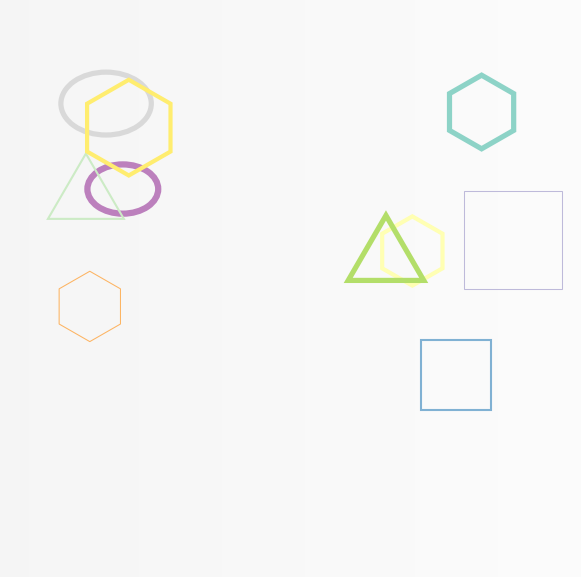[{"shape": "hexagon", "thickness": 2.5, "radius": 0.32, "center": [0.829, 0.805]}, {"shape": "hexagon", "thickness": 2, "radius": 0.3, "center": [0.709, 0.565]}, {"shape": "square", "thickness": 0.5, "radius": 0.42, "center": [0.882, 0.584]}, {"shape": "square", "thickness": 1, "radius": 0.3, "center": [0.785, 0.35]}, {"shape": "hexagon", "thickness": 0.5, "radius": 0.3, "center": [0.154, 0.469]}, {"shape": "triangle", "thickness": 2.5, "radius": 0.38, "center": [0.664, 0.551]}, {"shape": "oval", "thickness": 2.5, "radius": 0.39, "center": [0.183, 0.82]}, {"shape": "oval", "thickness": 3, "radius": 0.3, "center": [0.211, 0.672]}, {"shape": "triangle", "thickness": 1, "radius": 0.38, "center": [0.148, 0.658]}, {"shape": "hexagon", "thickness": 2, "radius": 0.41, "center": [0.222, 0.778]}]